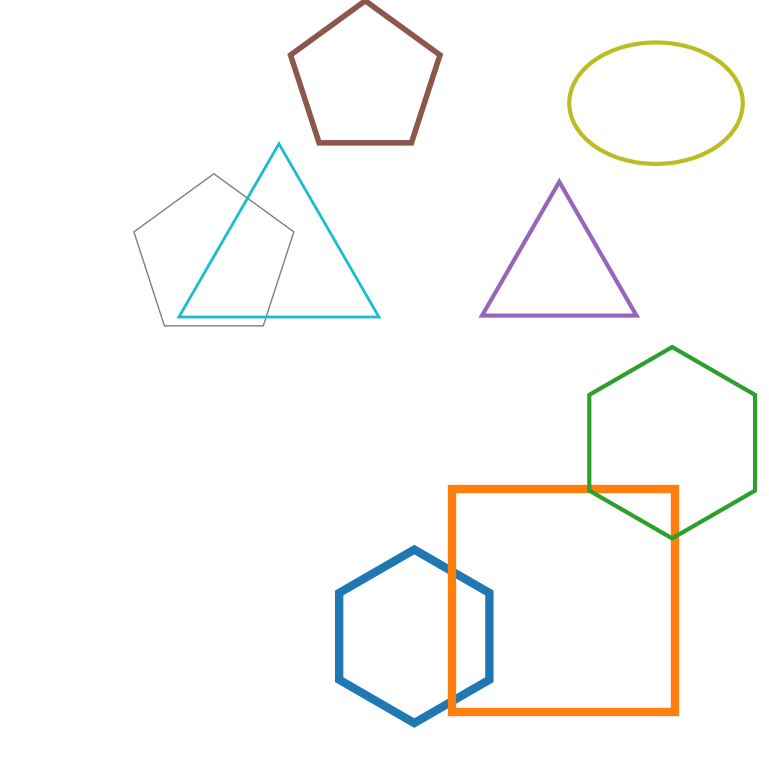[{"shape": "hexagon", "thickness": 3, "radius": 0.56, "center": [0.538, 0.174]}, {"shape": "square", "thickness": 3, "radius": 0.73, "center": [0.732, 0.22]}, {"shape": "hexagon", "thickness": 1.5, "radius": 0.62, "center": [0.873, 0.425]}, {"shape": "triangle", "thickness": 1.5, "radius": 0.58, "center": [0.726, 0.648]}, {"shape": "pentagon", "thickness": 2, "radius": 0.51, "center": [0.474, 0.897]}, {"shape": "pentagon", "thickness": 0.5, "radius": 0.55, "center": [0.278, 0.665]}, {"shape": "oval", "thickness": 1.5, "radius": 0.56, "center": [0.852, 0.866]}, {"shape": "triangle", "thickness": 1, "radius": 0.75, "center": [0.362, 0.663]}]